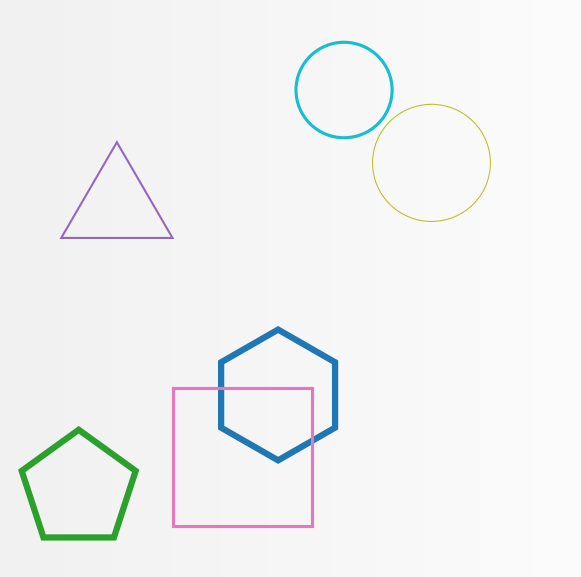[{"shape": "hexagon", "thickness": 3, "radius": 0.57, "center": [0.478, 0.315]}, {"shape": "pentagon", "thickness": 3, "radius": 0.52, "center": [0.135, 0.152]}, {"shape": "triangle", "thickness": 1, "radius": 0.55, "center": [0.201, 0.642]}, {"shape": "square", "thickness": 1.5, "radius": 0.6, "center": [0.417, 0.208]}, {"shape": "circle", "thickness": 0.5, "radius": 0.51, "center": [0.742, 0.717]}, {"shape": "circle", "thickness": 1.5, "radius": 0.41, "center": [0.592, 0.843]}]